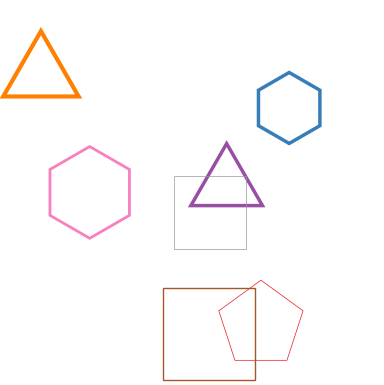[{"shape": "pentagon", "thickness": 0.5, "radius": 0.58, "center": [0.678, 0.157]}, {"shape": "hexagon", "thickness": 2.5, "radius": 0.46, "center": [0.751, 0.72]}, {"shape": "triangle", "thickness": 2.5, "radius": 0.54, "center": [0.589, 0.52]}, {"shape": "triangle", "thickness": 3, "radius": 0.57, "center": [0.106, 0.806]}, {"shape": "square", "thickness": 1, "radius": 0.6, "center": [0.543, 0.133]}, {"shape": "hexagon", "thickness": 2, "radius": 0.6, "center": [0.233, 0.5]}, {"shape": "square", "thickness": 0.5, "radius": 0.47, "center": [0.545, 0.448]}]